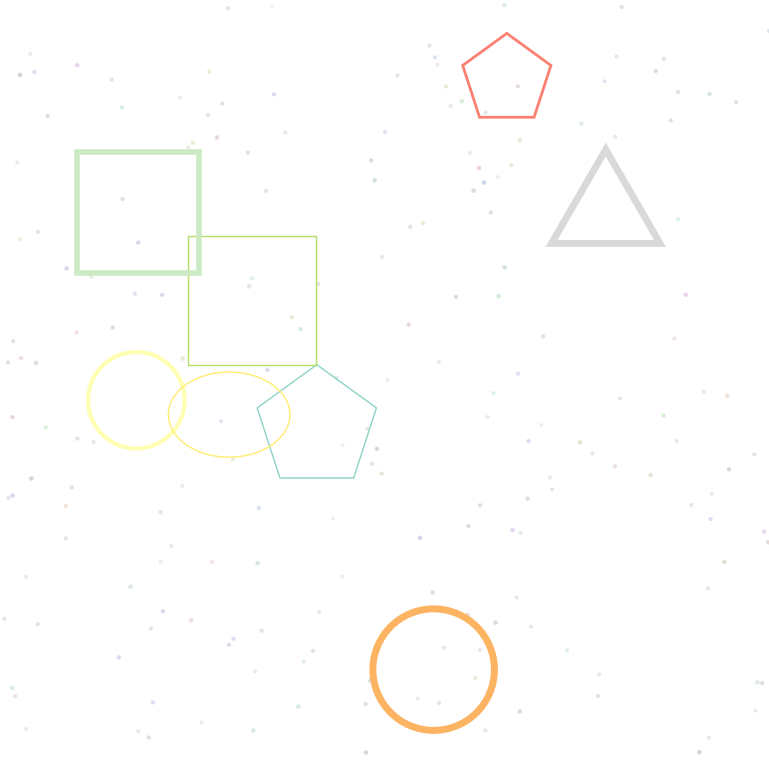[{"shape": "pentagon", "thickness": 0.5, "radius": 0.41, "center": [0.411, 0.445]}, {"shape": "circle", "thickness": 1.5, "radius": 0.31, "center": [0.177, 0.48]}, {"shape": "pentagon", "thickness": 1, "radius": 0.3, "center": [0.658, 0.896]}, {"shape": "circle", "thickness": 2.5, "radius": 0.39, "center": [0.563, 0.13]}, {"shape": "square", "thickness": 0.5, "radius": 0.42, "center": [0.327, 0.61]}, {"shape": "triangle", "thickness": 2.5, "radius": 0.41, "center": [0.787, 0.724]}, {"shape": "square", "thickness": 2, "radius": 0.39, "center": [0.179, 0.724]}, {"shape": "oval", "thickness": 0.5, "radius": 0.39, "center": [0.298, 0.462]}]